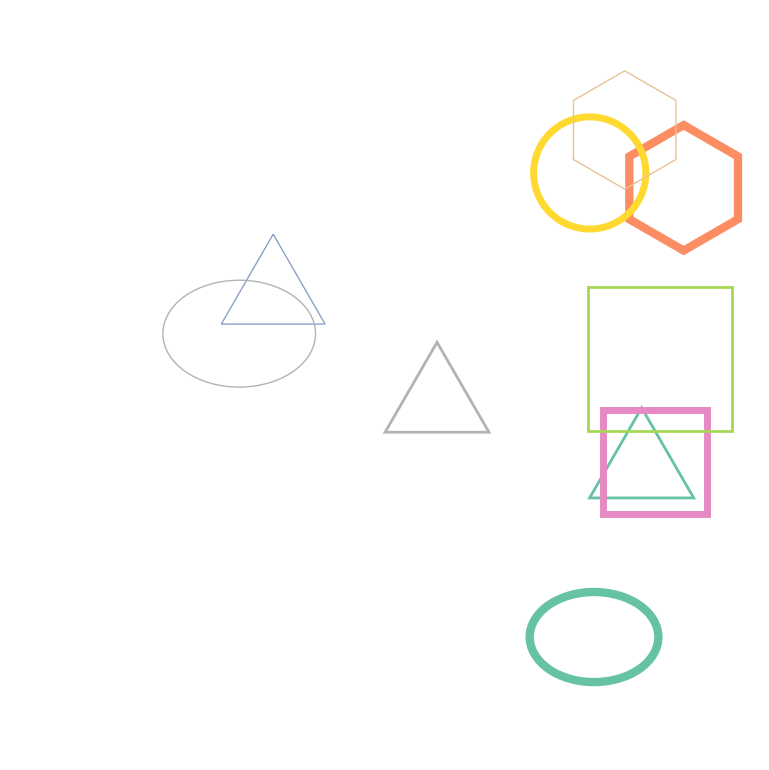[{"shape": "oval", "thickness": 3, "radius": 0.42, "center": [0.771, 0.173]}, {"shape": "triangle", "thickness": 1, "radius": 0.39, "center": [0.833, 0.392]}, {"shape": "hexagon", "thickness": 3, "radius": 0.41, "center": [0.888, 0.756]}, {"shape": "triangle", "thickness": 0.5, "radius": 0.39, "center": [0.355, 0.618]}, {"shape": "square", "thickness": 2.5, "radius": 0.34, "center": [0.851, 0.4]}, {"shape": "square", "thickness": 1, "radius": 0.47, "center": [0.857, 0.534]}, {"shape": "circle", "thickness": 2.5, "radius": 0.36, "center": [0.766, 0.775]}, {"shape": "hexagon", "thickness": 0.5, "radius": 0.38, "center": [0.811, 0.831]}, {"shape": "oval", "thickness": 0.5, "radius": 0.5, "center": [0.311, 0.567]}, {"shape": "triangle", "thickness": 1, "radius": 0.39, "center": [0.568, 0.478]}]